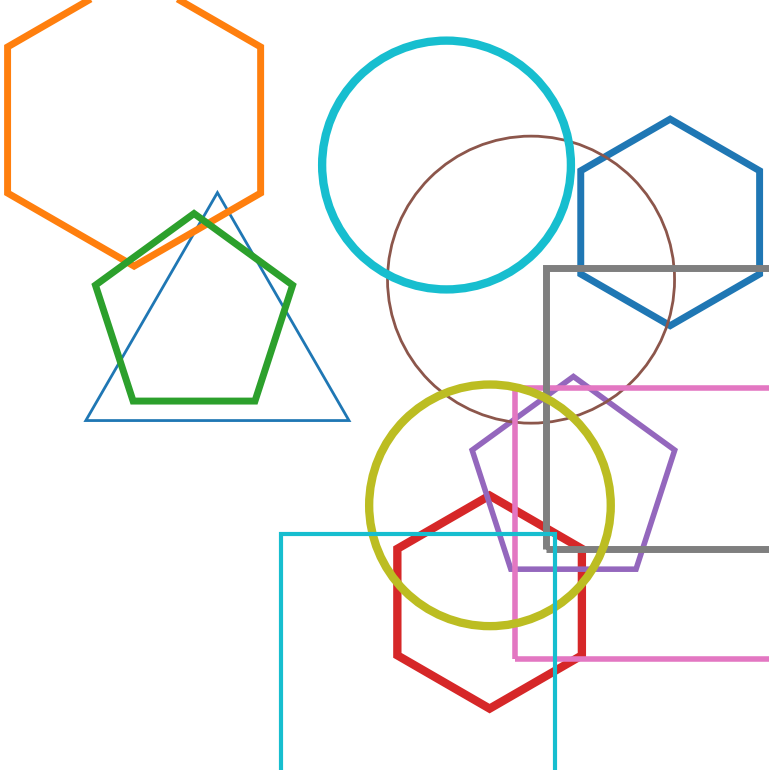[{"shape": "triangle", "thickness": 1, "radius": 0.99, "center": [0.282, 0.552]}, {"shape": "hexagon", "thickness": 2.5, "radius": 0.67, "center": [0.87, 0.711]}, {"shape": "hexagon", "thickness": 2.5, "radius": 0.95, "center": [0.174, 0.844]}, {"shape": "pentagon", "thickness": 2.5, "radius": 0.67, "center": [0.252, 0.588]}, {"shape": "hexagon", "thickness": 3, "radius": 0.69, "center": [0.636, 0.218]}, {"shape": "pentagon", "thickness": 2, "radius": 0.69, "center": [0.745, 0.373]}, {"shape": "circle", "thickness": 1, "radius": 0.93, "center": [0.69, 0.637]}, {"shape": "square", "thickness": 2, "radius": 0.88, "center": [0.845, 0.32]}, {"shape": "square", "thickness": 2.5, "radius": 0.91, "center": [0.891, 0.47]}, {"shape": "circle", "thickness": 3, "radius": 0.78, "center": [0.636, 0.344]}, {"shape": "square", "thickness": 1.5, "radius": 0.89, "center": [0.543, 0.129]}, {"shape": "circle", "thickness": 3, "radius": 0.81, "center": [0.58, 0.786]}]